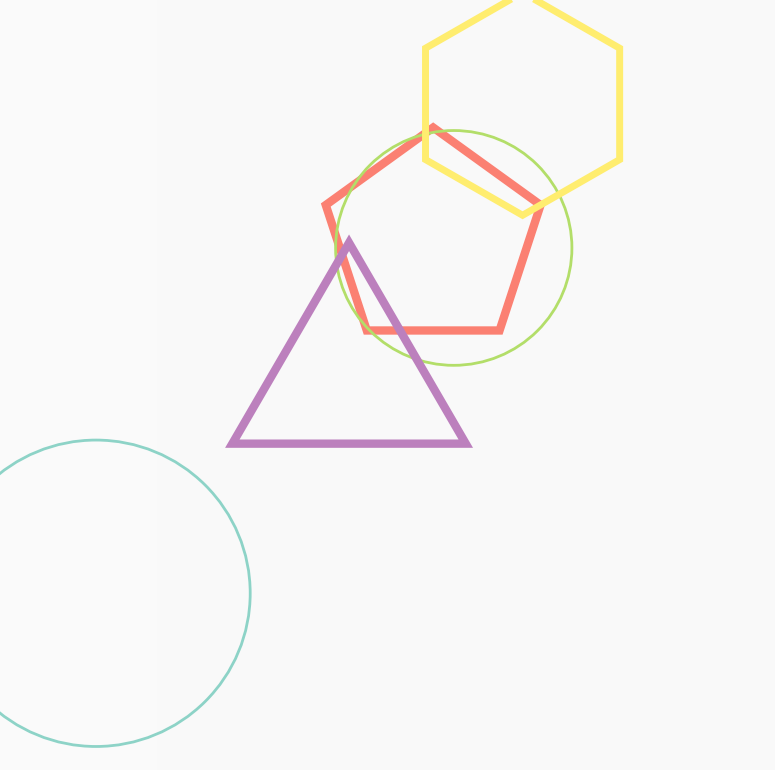[{"shape": "circle", "thickness": 1, "radius": 0.99, "center": [0.124, 0.23]}, {"shape": "pentagon", "thickness": 3, "radius": 0.73, "center": [0.559, 0.689]}, {"shape": "circle", "thickness": 1, "radius": 0.76, "center": [0.585, 0.678]}, {"shape": "triangle", "thickness": 3, "radius": 0.87, "center": [0.45, 0.511]}, {"shape": "hexagon", "thickness": 2.5, "radius": 0.72, "center": [0.674, 0.865]}]